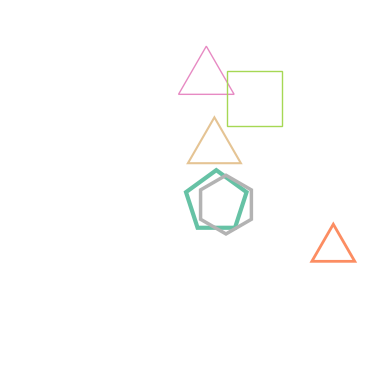[{"shape": "pentagon", "thickness": 3, "radius": 0.41, "center": [0.562, 0.475]}, {"shape": "triangle", "thickness": 2, "radius": 0.32, "center": [0.866, 0.353]}, {"shape": "triangle", "thickness": 1, "radius": 0.42, "center": [0.536, 0.797]}, {"shape": "square", "thickness": 1, "radius": 0.36, "center": [0.661, 0.745]}, {"shape": "triangle", "thickness": 1.5, "radius": 0.4, "center": [0.557, 0.616]}, {"shape": "hexagon", "thickness": 2.5, "radius": 0.38, "center": [0.587, 0.469]}]